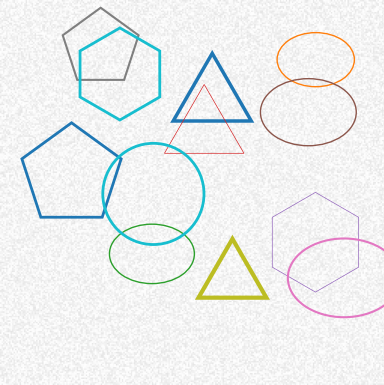[{"shape": "pentagon", "thickness": 2, "radius": 0.68, "center": [0.186, 0.545]}, {"shape": "triangle", "thickness": 2.5, "radius": 0.59, "center": [0.551, 0.744]}, {"shape": "oval", "thickness": 1, "radius": 0.5, "center": [0.82, 0.845]}, {"shape": "oval", "thickness": 1, "radius": 0.55, "center": [0.395, 0.341]}, {"shape": "triangle", "thickness": 0.5, "radius": 0.6, "center": [0.53, 0.661]}, {"shape": "hexagon", "thickness": 0.5, "radius": 0.65, "center": [0.819, 0.371]}, {"shape": "oval", "thickness": 1, "radius": 0.62, "center": [0.801, 0.709]}, {"shape": "oval", "thickness": 1.5, "radius": 0.73, "center": [0.894, 0.278]}, {"shape": "pentagon", "thickness": 1.5, "radius": 0.52, "center": [0.261, 0.876]}, {"shape": "triangle", "thickness": 3, "radius": 0.51, "center": [0.604, 0.278]}, {"shape": "circle", "thickness": 2, "radius": 0.66, "center": [0.398, 0.496]}, {"shape": "hexagon", "thickness": 2, "radius": 0.6, "center": [0.311, 0.808]}]